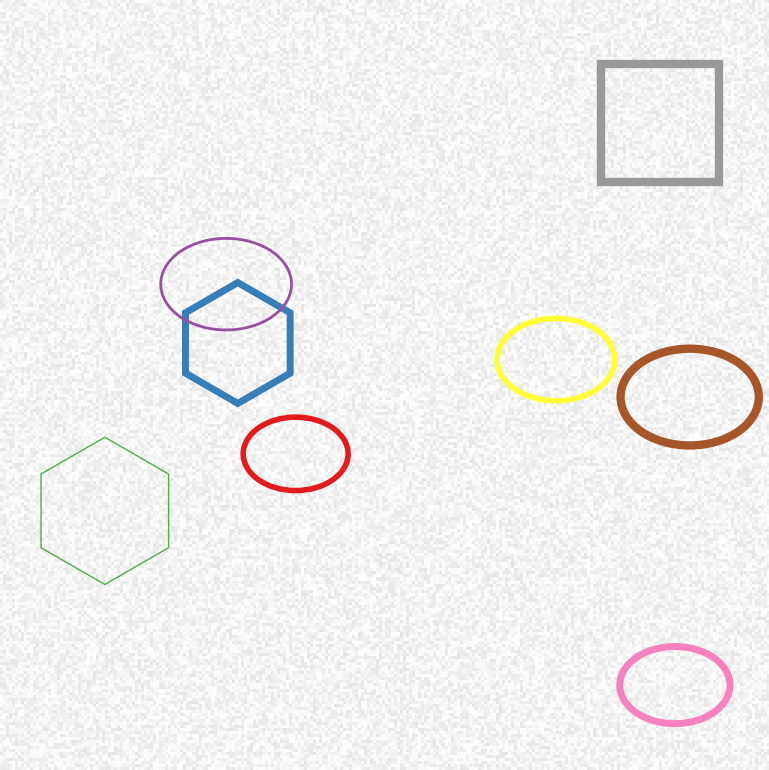[{"shape": "oval", "thickness": 2, "radius": 0.34, "center": [0.384, 0.411]}, {"shape": "hexagon", "thickness": 2.5, "radius": 0.39, "center": [0.309, 0.555]}, {"shape": "hexagon", "thickness": 0.5, "radius": 0.48, "center": [0.136, 0.337]}, {"shape": "oval", "thickness": 1, "radius": 0.42, "center": [0.294, 0.631]}, {"shape": "oval", "thickness": 2, "radius": 0.38, "center": [0.722, 0.533]}, {"shape": "oval", "thickness": 3, "radius": 0.45, "center": [0.896, 0.484]}, {"shape": "oval", "thickness": 2.5, "radius": 0.36, "center": [0.876, 0.11]}, {"shape": "square", "thickness": 3, "radius": 0.38, "center": [0.857, 0.84]}]